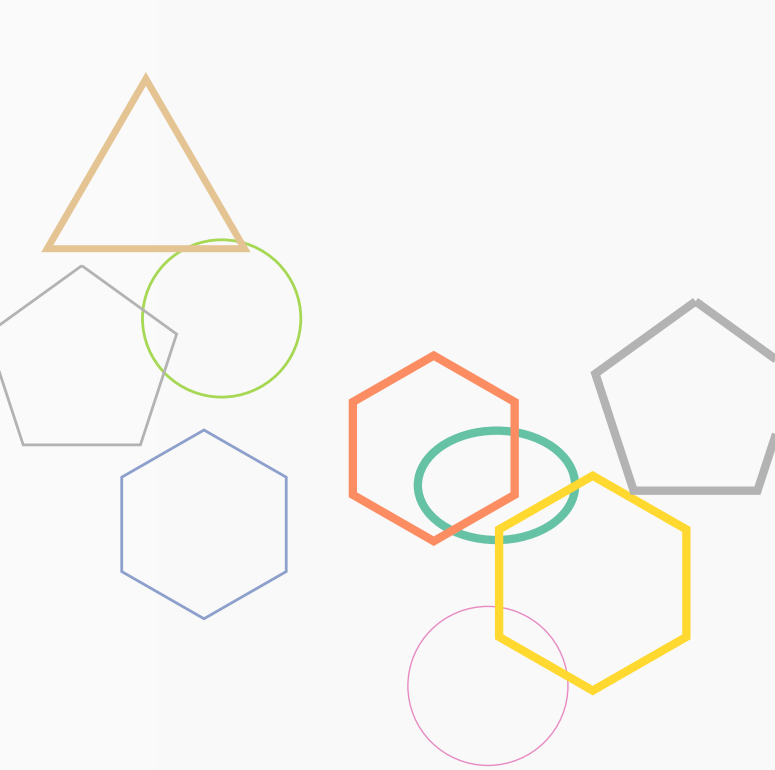[{"shape": "oval", "thickness": 3, "radius": 0.51, "center": [0.641, 0.37]}, {"shape": "hexagon", "thickness": 3, "radius": 0.6, "center": [0.56, 0.418]}, {"shape": "hexagon", "thickness": 1, "radius": 0.61, "center": [0.263, 0.319]}, {"shape": "circle", "thickness": 0.5, "radius": 0.52, "center": [0.63, 0.109]}, {"shape": "circle", "thickness": 1, "radius": 0.51, "center": [0.286, 0.586]}, {"shape": "hexagon", "thickness": 3, "radius": 0.7, "center": [0.765, 0.243]}, {"shape": "triangle", "thickness": 2.5, "radius": 0.73, "center": [0.188, 0.751]}, {"shape": "pentagon", "thickness": 1, "radius": 0.64, "center": [0.106, 0.526]}, {"shape": "pentagon", "thickness": 3, "radius": 0.68, "center": [0.897, 0.473]}]